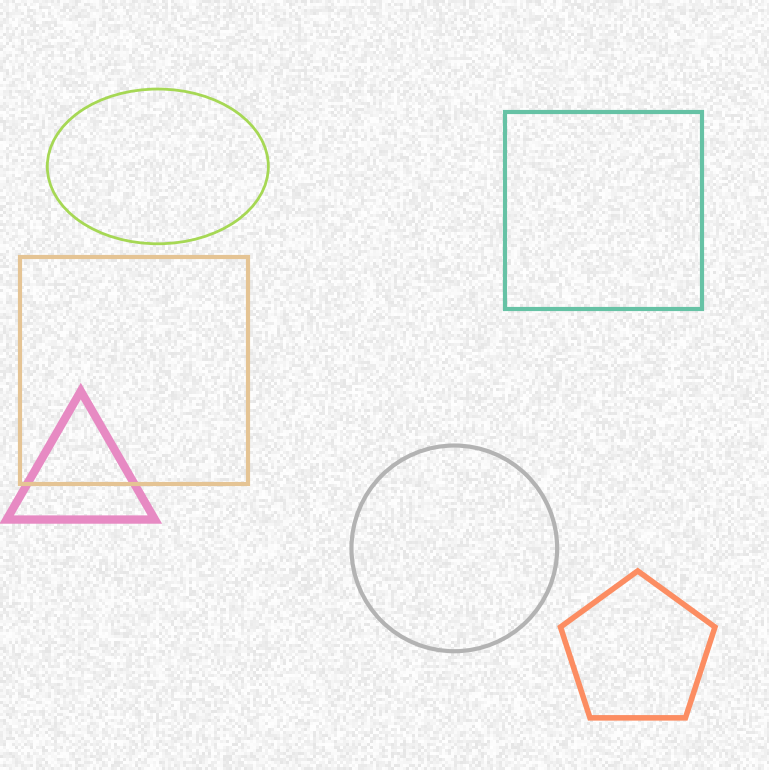[{"shape": "square", "thickness": 1.5, "radius": 0.64, "center": [0.784, 0.727]}, {"shape": "pentagon", "thickness": 2, "radius": 0.53, "center": [0.828, 0.153]}, {"shape": "triangle", "thickness": 3, "radius": 0.56, "center": [0.105, 0.381]}, {"shape": "oval", "thickness": 1, "radius": 0.72, "center": [0.205, 0.784]}, {"shape": "square", "thickness": 1.5, "radius": 0.74, "center": [0.174, 0.519]}, {"shape": "circle", "thickness": 1.5, "radius": 0.67, "center": [0.59, 0.288]}]